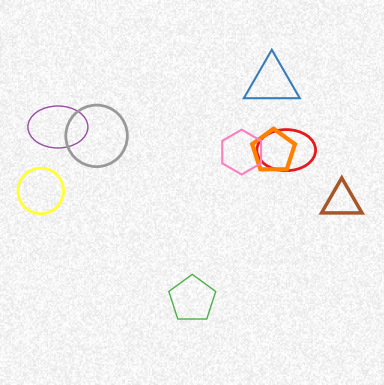[{"shape": "oval", "thickness": 2, "radius": 0.38, "center": [0.743, 0.61]}, {"shape": "triangle", "thickness": 1.5, "radius": 0.42, "center": [0.706, 0.787]}, {"shape": "pentagon", "thickness": 1, "radius": 0.32, "center": [0.499, 0.223]}, {"shape": "oval", "thickness": 1, "radius": 0.39, "center": [0.15, 0.67]}, {"shape": "pentagon", "thickness": 3, "radius": 0.29, "center": [0.711, 0.607]}, {"shape": "circle", "thickness": 2, "radius": 0.3, "center": [0.106, 0.504]}, {"shape": "triangle", "thickness": 2.5, "radius": 0.3, "center": [0.888, 0.477]}, {"shape": "hexagon", "thickness": 1.5, "radius": 0.29, "center": [0.628, 0.605]}, {"shape": "circle", "thickness": 2, "radius": 0.4, "center": [0.251, 0.647]}]